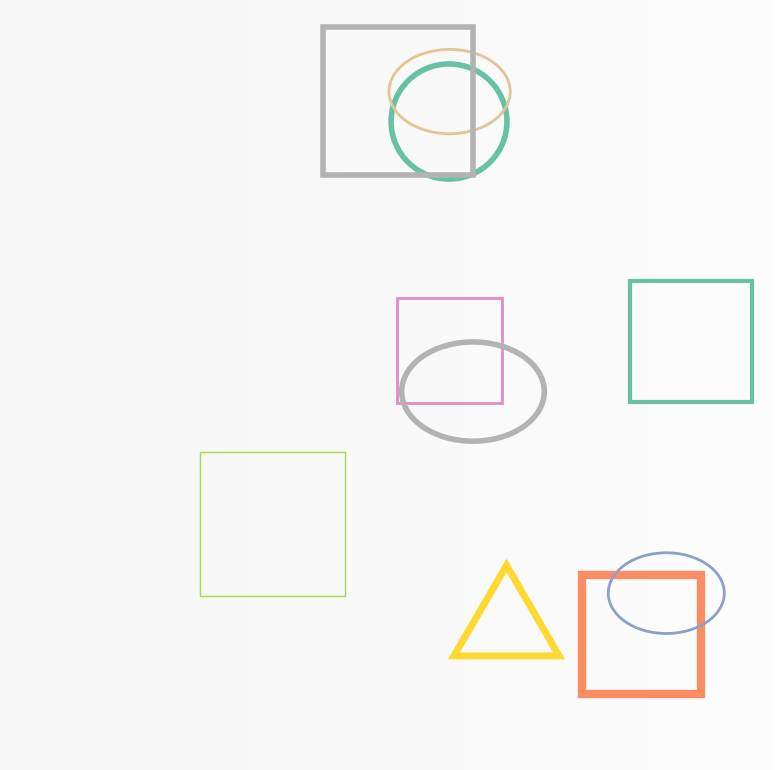[{"shape": "square", "thickness": 1.5, "radius": 0.39, "center": [0.892, 0.556]}, {"shape": "circle", "thickness": 2, "radius": 0.37, "center": [0.579, 0.842]}, {"shape": "square", "thickness": 3, "radius": 0.38, "center": [0.828, 0.176]}, {"shape": "oval", "thickness": 1, "radius": 0.37, "center": [0.86, 0.23]}, {"shape": "square", "thickness": 1, "radius": 0.34, "center": [0.58, 0.545]}, {"shape": "square", "thickness": 0.5, "radius": 0.47, "center": [0.352, 0.319]}, {"shape": "triangle", "thickness": 2.5, "radius": 0.39, "center": [0.654, 0.187]}, {"shape": "oval", "thickness": 1, "radius": 0.39, "center": [0.58, 0.881]}, {"shape": "oval", "thickness": 2, "radius": 0.46, "center": [0.61, 0.491]}, {"shape": "square", "thickness": 2, "radius": 0.48, "center": [0.514, 0.869]}]